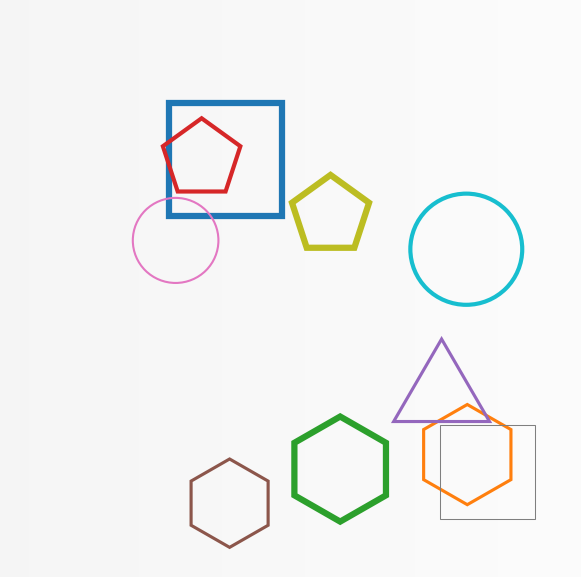[{"shape": "square", "thickness": 3, "radius": 0.49, "center": [0.387, 0.723]}, {"shape": "hexagon", "thickness": 1.5, "radius": 0.43, "center": [0.804, 0.212]}, {"shape": "hexagon", "thickness": 3, "radius": 0.45, "center": [0.585, 0.187]}, {"shape": "pentagon", "thickness": 2, "radius": 0.35, "center": [0.347, 0.724]}, {"shape": "triangle", "thickness": 1.5, "radius": 0.48, "center": [0.76, 0.317]}, {"shape": "hexagon", "thickness": 1.5, "radius": 0.38, "center": [0.395, 0.128]}, {"shape": "circle", "thickness": 1, "radius": 0.37, "center": [0.302, 0.583]}, {"shape": "square", "thickness": 0.5, "radius": 0.41, "center": [0.839, 0.182]}, {"shape": "pentagon", "thickness": 3, "radius": 0.35, "center": [0.569, 0.626]}, {"shape": "circle", "thickness": 2, "radius": 0.48, "center": [0.802, 0.568]}]